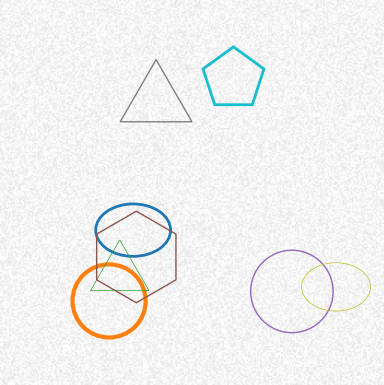[{"shape": "oval", "thickness": 2, "radius": 0.49, "center": [0.346, 0.402]}, {"shape": "circle", "thickness": 3, "radius": 0.48, "center": [0.283, 0.218]}, {"shape": "triangle", "thickness": 0.5, "radius": 0.44, "center": [0.311, 0.289]}, {"shape": "circle", "thickness": 1, "radius": 0.54, "center": [0.758, 0.243]}, {"shape": "hexagon", "thickness": 1, "radius": 0.59, "center": [0.354, 0.333]}, {"shape": "triangle", "thickness": 1, "radius": 0.54, "center": [0.405, 0.738]}, {"shape": "oval", "thickness": 0.5, "radius": 0.45, "center": [0.873, 0.255]}, {"shape": "pentagon", "thickness": 2, "radius": 0.42, "center": [0.606, 0.795]}]